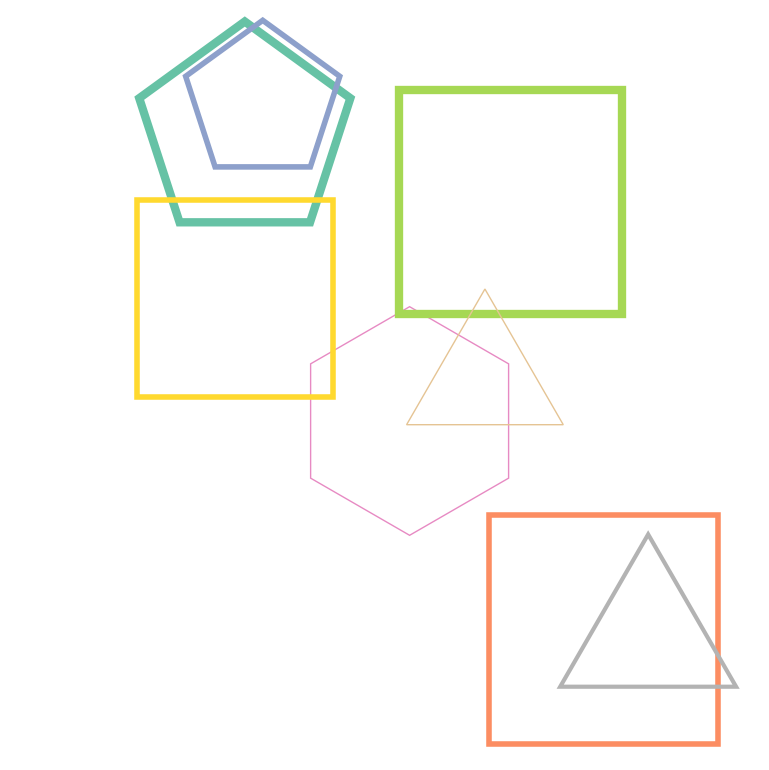[{"shape": "pentagon", "thickness": 3, "radius": 0.72, "center": [0.318, 0.828]}, {"shape": "square", "thickness": 2, "radius": 0.74, "center": [0.784, 0.182]}, {"shape": "pentagon", "thickness": 2, "radius": 0.53, "center": [0.341, 0.868]}, {"shape": "hexagon", "thickness": 0.5, "radius": 0.74, "center": [0.532, 0.453]}, {"shape": "square", "thickness": 3, "radius": 0.73, "center": [0.663, 0.738]}, {"shape": "square", "thickness": 2, "radius": 0.64, "center": [0.305, 0.612]}, {"shape": "triangle", "thickness": 0.5, "radius": 0.59, "center": [0.63, 0.507]}, {"shape": "triangle", "thickness": 1.5, "radius": 0.66, "center": [0.842, 0.174]}]